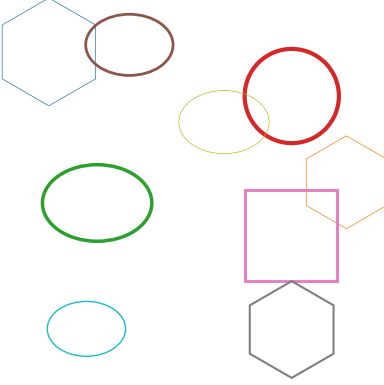[{"shape": "hexagon", "thickness": 0.5, "radius": 0.7, "center": [0.127, 0.865]}, {"shape": "hexagon", "thickness": 0.5, "radius": 0.6, "center": [0.9, 0.527]}, {"shape": "oval", "thickness": 2.5, "radius": 0.71, "center": [0.252, 0.473]}, {"shape": "circle", "thickness": 3, "radius": 0.61, "center": [0.758, 0.751]}, {"shape": "oval", "thickness": 2, "radius": 0.57, "center": [0.336, 0.884]}, {"shape": "square", "thickness": 2, "radius": 0.59, "center": [0.756, 0.388]}, {"shape": "hexagon", "thickness": 1.5, "radius": 0.63, "center": [0.758, 0.144]}, {"shape": "oval", "thickness": 0.5, "radius": 0.59, "center": [0.582, 0.683]}, {"shape": "oval", "thickness": 1, "radius": 0.51, "center": [0.224, 0.146]}]